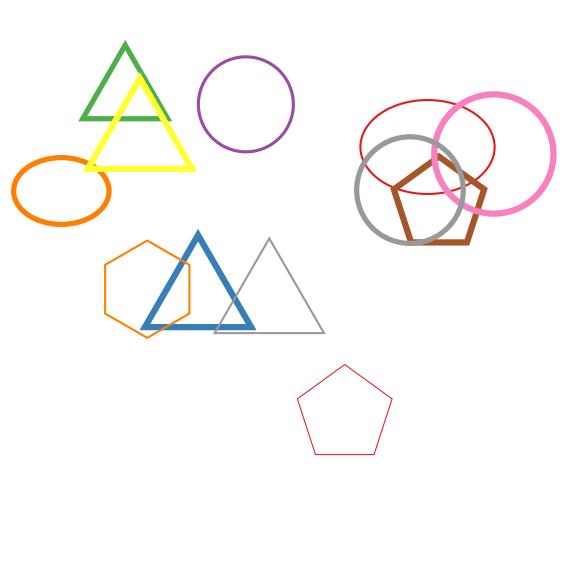[{"shape": "oval", "thickness": 1, "radius": 0.58, "center": [0.74, 0.745]}, {"shape": "pentagon", "thickness": 0.5, "radius": 0.43, "center": [0.597, 0.282]}, {"shape": "triangle", "thickness": 3, "radius": 0.53, "center": [0.343, 0.486]}, {"shape": "triangle", "thickness": 2.5, "radius": 0.42, "center": [0.217, 0.836]}, {"shape": "circle", "thickness": 1.5, "radius": 0.41, "center": [0.426, 0.818]}, {"shape": "oval", "thickness": 2.5, "radius": 0.41, "center": [0.106, 0.668]}, {"shape": "hexagon", "thickness": 1, "radius": 0.42, "center": [0.255, 0.498]}, {"shape": "triangle", "thickness": 3, "radius": 0.52, "center": [0.242, 0.759]}, {"shape": "pentagon", "thickness": 3, "radius": 0.41, "center": [0.76, 0.646]}, {"shape": "circle", "thickness": 3, "radius": 0.52, "center": [0.855, 0.732]}, {"shape": "triangle", "thickness": 1, "radius": 0.55, "center": [0.466, 0.477]}, {"shape": "circle", "thickness": 2.5, "radius": 0.46, "center": [0.71, 0.67]}]